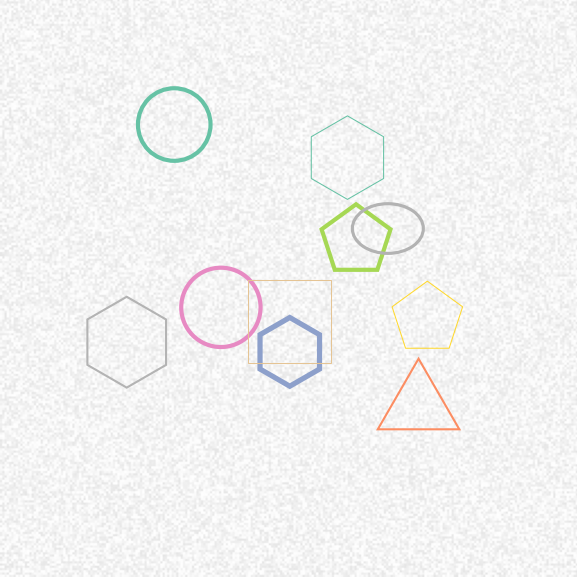[{"shape": "circle", "thickness": 2, "radius": 0.31, "center": [0.302, 0.783]}, {"shape": "hexagon", "thickness": 0.5, "radius": 0.36, "center": [0.602, 0.726]}, {"shape": "triangle", "thickness": 1, "radius": 0.41, "center": [0.725, 0.297]}, {"shape": "hexagon", "thickness": 2.5, "radius": 0.3, "center": [0.502, 0.39]}, {"shape": "circle", "thickness": 2, "radius": 0.34, "center": [0.382, 0.467]}, {"shape": "pentagon", "thickness": 2, "radius": 0.31, "center": [0.617, 0.583]}, {"shape": "pentagon", "thickness": 0.5, "radius": 0.32, "center": [0.74, 0.448]}, {"shape": "square", "thickness": 0.5, "radius": 0.36, "center": [0.502, 0.442]}, {"shape": "oval", "thickness": 1.5, "radius": 0.31, "center": [0.672, 0.603]}, {"shape": "hexagon", "thickness": 1, "radius": 0.39, "center": [0.219, 0.407]}]